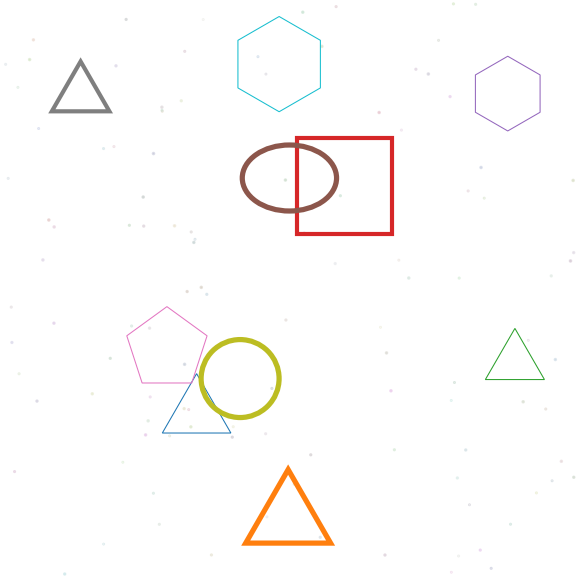[{"shape": "triangle", "thickness": 0.5, "radius": 0.34, "center": [0.34, 0.284]}, {"shape": "triangle", "thickness": 2.5, "radius": 0.42, "center": [0.499, 0.101]}, {"shape": "triangle", "thickness": 0.5, "radius": 0.3, "center": [0.892, 0.371]}, {"shape": "square", "thickness": 2, "radius": 0.41, "center": [0.596, 0.677]}, {"shape": "hexagon", "thickness": 0.5, "radius": 0.32, "center": [0.879, 0.837]}, {"shape": "oval", "thickness": 2.5, "radius": 0.41, "center": [0.501, 0.691]}, {"shape": "pentagon", "thickness": 0.5, "radius": 0.37, "center": [0.289, 0.395]}, {"shape": "triangle", "thickness": 2, "radius": 0.29, "center": [0.14, 0.835]}, {"shape": "circle", "thickness": 2.5, "radius": 0.34, "center": [0.416, 0.344]}, {"shape": "hexagon", "thickness": 0.5, "radius": 0.41, "center": [0.483, 0.888]}]